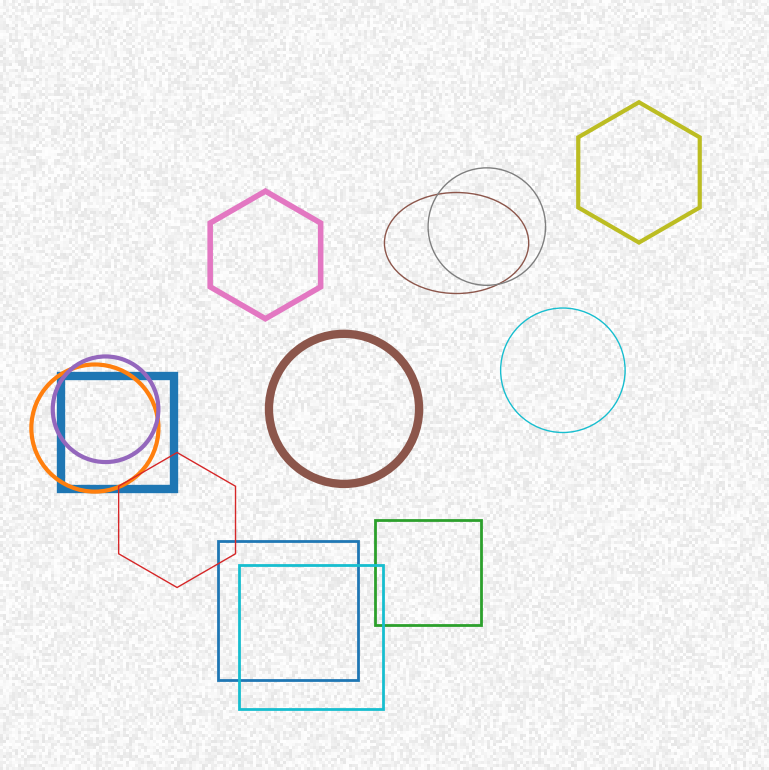[{"shape": "square", "thickness": 3, "radius": 0.37, "center": [0.153, 0.439]}, {"shape": "square", "thickness": 1, "radius": 0.45, "center": [0.374, 0.207]}, {"shape": "circle", "thickness": 1.5, "radius": 0.41, "center": [0.123, 0.444]}, {"shape": "square", "thickness": 1, "radius": 0.34, "center": [0.556, 0.257]}, {"shape": "hexagon", "thickness": 0.5, "radius": 0.44, "center": [0.23, 0.325]}, {"shape": "circle", "thickness": 1.5, "radius": 0.34, "center": [0.137, 0.468]}, {"shape": "oval", "thickness": 0.5, "radius": 0.47, "center": [0.593, 0.684]}, {"shape": "circle", "thickness": 3, "radius": 0.49, "center": [0.447, 0.469]}, {"shape": "hexagon", "thickness": 2, "radius": 0.41, "center": [0.345, 0.669]}, {"shape": "circle", "thickness": 0.5, "radius": 0.38, "center": [0.632, 0.706]}, {"shape": "hexagon", "thickness": 1.5, "radius": 0.46, "center": [0.83, 0.776]}, {"shape": "square", "thickness": 1, "radius": 0.47, "center": [0.404, 0.173]}, {"shape": "circle", "thickness": 0.5, "radius": 0.4, "center": [0.731, 0.519]}]